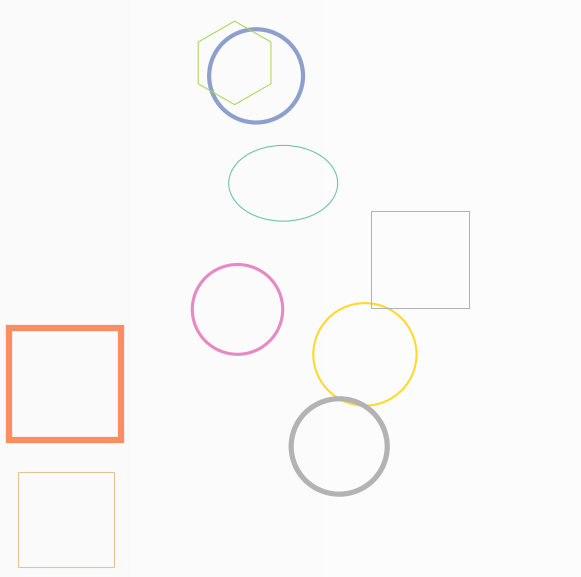[{"shape": "oval", "thickness": 0.5, "radius": 0.47, "center": [0.487, 0.682]}, {"shape": "square", "thickness": 3, "radius": 0.48, "center": [0.112, 0.334]}, {"shape": "circle", "thickness": 2, "radius": 0.4, "center": [0.441, 0.868]}, {"shape": "circle", "thickness": 1.5, "radius": 0.39, "center": [0.409, 0.463]}, {"shape": "hexagon", "thickness": 0.5, "radius": 0.36, "center": [0.404, 0.89]}, {"shape": "circle", "thickness": 1, "radius": 0.44, "center": [0.628, 0.385]}, {"shape": "square", "thickness": 0.5, "radius": 0.41, "center": [0.114, 0.1]}, {"shape": "circle", "thickness": 2.5, "radius": 0.41, "center": [0.584, 0.226]}, {"shape": "square", "thickness": 0.5, "radius": 0.42, "center": [0.723, 0.549]}]